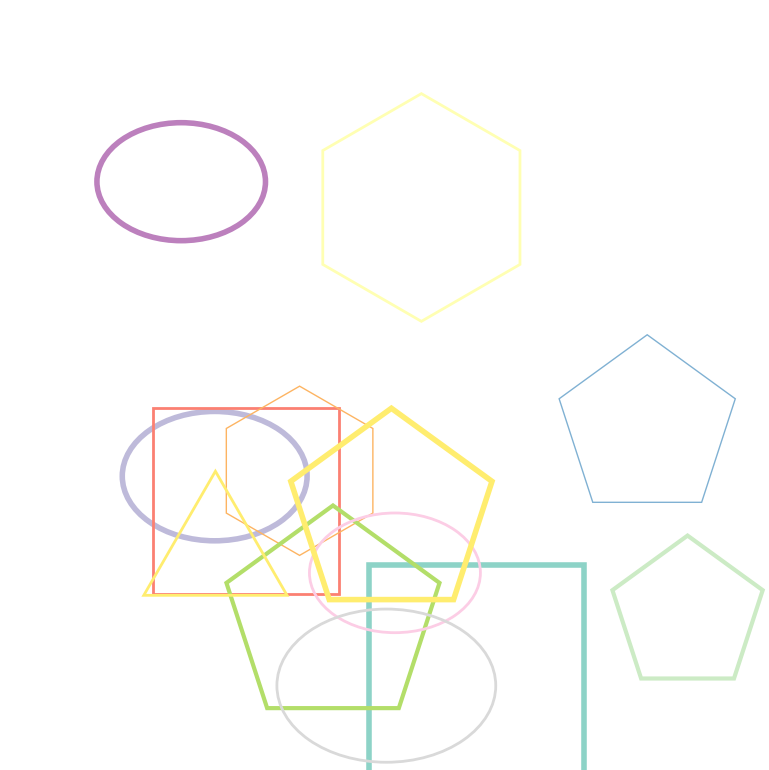[{"shape": "square", "thickness": 2, "radius": 0.7, "center": [0.619, 0.127]}, {"shape": "hexagon", "thickness": 1, "radius": 0.74, "center": [0.547, 0.731]}, {"shape": "oval", "thickness": 2, "radius": 0.6, "center": [0.279, 0.382]}, {"shape": "square", "thickness": 1, "radius": 0.6, "center": [0.32, 0.349]}, {"shape": "pentagon", "thickness": 0.5, "radius": 0.6, "center": [0.841, 0.445]}, {"shape": "hexagon", "thickness": 0.5, "radius": 0.55, "center": [0.389, 0.389]}, {"shape": "pentagon", "thickness": 1.5, "radius": 0.73, "center": [0.432, 0.198]}, {"shape": "oval", "thickness": 1, "radius": 0.56, "center": [0.513, 0.256]}, {"shape": "oval", "thickness": 1, "radius": 0.71, "center": [0.502, 0.11]}, {"shape": "oval", "thickness": 2, "radius": 0.55, "center": [0.235, 0.764]}, {"shape": "pentagon", "thickness": 1.5, "radius": 0.51, "center": [0.893, 0.202]}, {"shape": "pentagon", "thickness": 2, "radius": 0.69, "center": [0.508, 0.332]}, {"shape": "triangle", "thickness": 1, "radius": 0.54, "center": [0.28, 0.281]}]